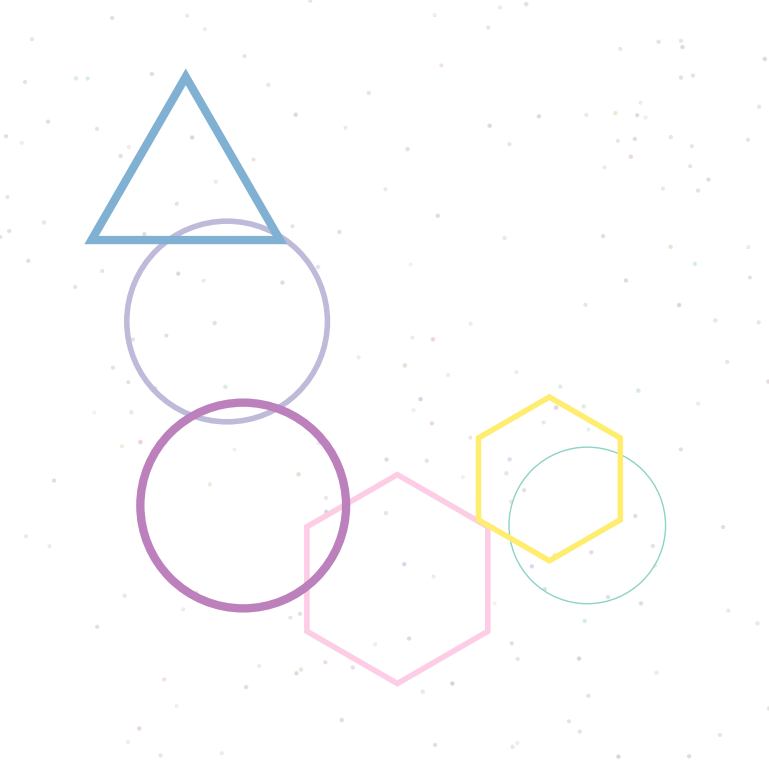[{"shape": "circle", "thickness": 0.5, "radius": 0.51, "center": [0.763, 0.318]}, {"shape": "circle", "thickness": 2, "radius": 0.65, "center": [0.295, 0.582]}, {"shape": "triangle", "thickness": 3, "radius": 0.71, "center": [0.241, 0.759]}, {"shape": "hexagon", "thickness": 2, "radius": 0.68, "center": [0.516, 0.248]}, {"shape": "circle", "thickness": 3, "radius": 0.67, "center": [0.316, 0.343]}, {"shape": "hexagon", "thickness": 2, "radius": 0.53, "center": [0.713, 0.378]}]